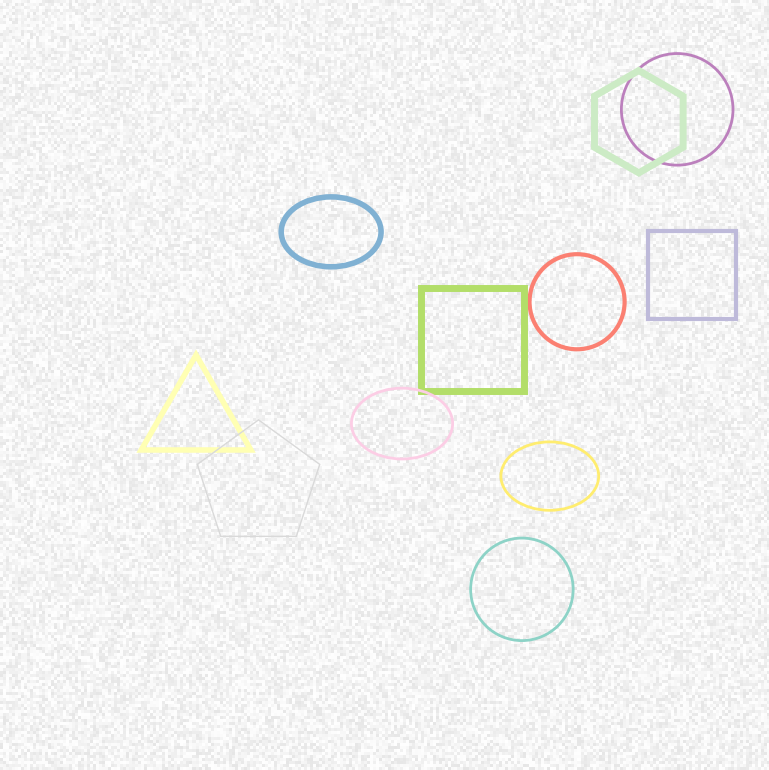[{"shape": "circle", "thickness": 1, "radius": 0.33, "center": [0.678, 0.235]}, {"shape": "triangle", "thickness": 2, "radius": 0.41, "center": [0.255, 0.457]}, {"shape": "square", "thickness": 1.5, "radius": 0.29, "center": [0.899, 0.643]}, {"shape": "circle", "thickness": 1.5, "radius": 0.31, "center": [0.749, 0.608]}, {"shape": "oval", "thickness": 2, "radius": 0.32, "center": [0.43, 0.699]}, {"shape": "square", "thickness": 2.5, "radius": 0.34, "center": [0.614, 0.559]}, {"shape": "oval", "thickness": 1, "radius": 0.33, "center": [0.522, 0.45]}, {"shape": "pentagon", "thickness": 0.5, "radius": 0.42, "center": [0.336, 0.371]}, {"shape": "circle", "thickness": 1, "radius": 0.36, "center": [0.879, 0.858]}, {"shape": "hexagon", "thickness": 2.5, "radius": 0.33, "center": [0.83, 0.842]}, {"shape": "oval", "thickness": 1, "radius": 0.32, "center": [0.714, 0.382]}]